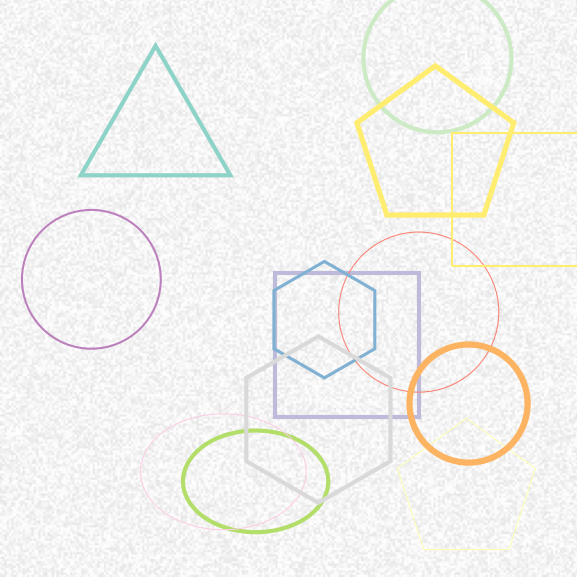[{"shape": "triangle", "thickness": 2, "radius": 0.75, "center": [0.269, 0.77]}, {"shape": "pentagon", "thickness": 0.5, "radius": 0.63, "center": [0.808, 0.149]}, {"shape": "square", "thickness": 2, "radius": 0.62, "center": [0.601, 0.401]}, {"shape": "circle", "thickness": 0.5, "radius": 0.69, "center": [0.725, 0.459]}, {"shape": "hexagon", "thickness": 1.5, "radius": 0.5, "center": [0.562, 0.446]}, {"shape": "circle", "thickness": 3, "radius": 0.51, "center": [0.811, 0.3]}, {"shape": "oval", "thickness": 2, "radius": 0.63, "center": [0.443, 0.166]}, {"shape": "oval", "thickness": 0.5, "radius": 0.72, "center": [0.387, 0.182]}, {"shape": "hexagon", "thickness": 2, "radius": 0.72, "center": [0.551, 0.273]}, {"shape": "circle", "thickness": 1, "radius": 0.6, "center": [0.158, 0.515]}, {"shape": "circle", "thickness": 2, "radius": 0.64, "center": [0.757, 0.898]}, {"shape": "square", "thickness": 1, "radius": 0.58, "center": [0.899, 0.654]}, {"shape": "pentagon", "thickness": 2.5, "radius": 0.71, "center": [0.754, 0.742]}]